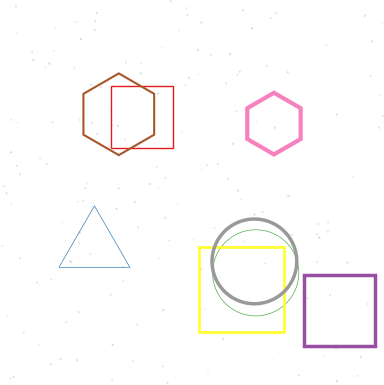[{"shape": "square", "thickness": 1, "radius": 0.41, "center": [0.369, 0.695]}, {"shape": "triangle", "thickness": 0.5, "radius": 0.53, "center": [0.245, 0.359]}, {"shape": "circle", "thickness": 0.5, "radius": 0.56, "center": [0.664, 0.291]}, {"shape": "square", "thickness": 2.5, "radius": 0.46, "center": [0.881, 0.193]}, {"shape": "square", "thickness": 2, "radius": 0.55, "center": [0.628, 0.247]}, {"shape": "hexagon", "thickness": 1.5, "radius": 0.53, "center": [0.309, 0.703]}, {"shape": "hexagon", "thickness": 3, "radius": 0.4, "center": [0.712, 0.679]}, {"shape": "circle", "thickness": 2.5, "radius": 0.55, "center": [0.661, 0.321]}]